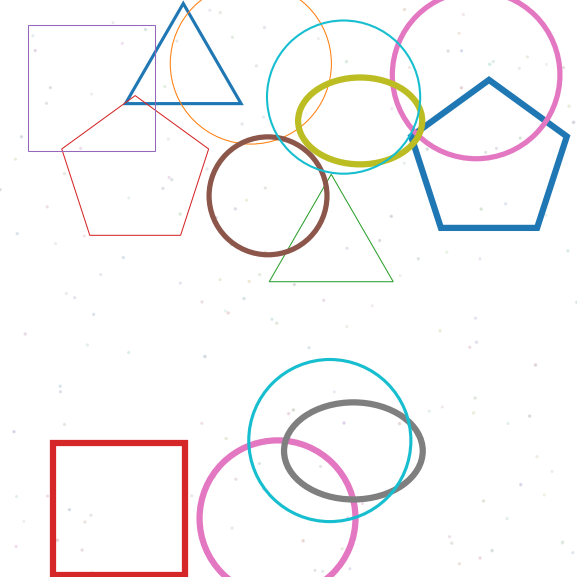[{"shape": "pentagon", "thickness": 3, "radius": 0.71, "center": [0.847, 0.719]}, {"shape": "triangle", "thickness": 1.5, "radius": 0.58, "center": [0.317, 0.877]}, {"shape": "circle", "thickness": 0.5, "radius": 0.7, "center": [0.434, 0.889]}, {"shape": "triangle", "thickness": 0.5, "radius": 0.62, "center": [0.574, 0.573]}, {"shape": "pentagon", "thickness": 0.5, "radius": 0.67, "center": [0.234, 0.7]}, {"shape": "square", "thickness": 3, "radius": 0.57, "center": [0.206, 0.118]}, {"shape": "square", "thickness": 0.5, "radius": 0.55, "center": [0.158, 0.847]}, {"shape": "circle", "thickness": 2.5, "radius": 0.51, "center": [0.464, 0.66]}, {"shape": "circle", "thickness": 2.5, "radius": 0.73, "center": [0.824, 0.869]}, {"shape": "circle", "thickness": 3, "radius": 0.67, "center": [0.481, 0.102]}, {"shape": "oval", "thickness": 3, "radius": 0.6, "center": [0.612, 0.218]}, {"shape": "oval", "thickness": 3, "radius": 0.54, "center": [0.624, 0.79]}, {"shape": "circle", "thickness": 1, "radius": 0.66, "center": [0.595, 0.831]}, {"shape": "circle", "thickness": 1.5, "radius": 0.7, "center": [0.571, 0.236]}]